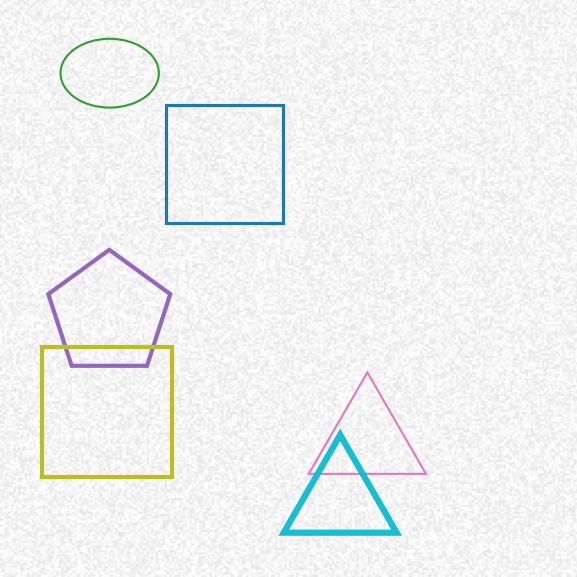[{"shape": "square", "thickness": 1.5, "radius": 0.51, "center": [0.389, 0.715]}, {"shape": "oval", "thickness": 1, "radius": 0.43, "center": [0.19, 0.872]}, {"shape": "pentagon", "thickness": 2, "radius": 0.56, "center": [0.189, 0.456]}, {"shape": "triangle", "thickness": 1, "radius": 0.59, "center": [0.636, 0.237]}, {"shape": "square", "thickness": 2, "radius": 0.56, "center": [0.185, 0.286]}, {"shape": "triangle", "thickness": 3, "radius": 0.56, "center": [0.589, 0.133]}]